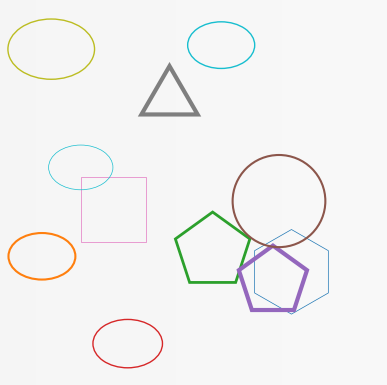[{"shape": "hexagon", "thickness": 0.5, "radius": 0.55, "center": [0.752, 0.294]}, {"shape": "oval", "thickness": 1.5, "radius": 0.43, "center": [0.108, 0.334]}, {"shape": "pentagon", "thickness": 2, "radius": 0.51, "center": [0.549, 0.348]}, {"shape": "oval", "thickness": 1, "radius": 0.45, "center": [0.33, 0.107]}, {"shape": "pentagon", "thickness": 3, "radius": 0.46, "center": [0.704, 0.27]}, {"shape": "circle", "thickness": 1.5, "radius": 0.6, "center": [0.72, 0.478]}, {"shape": "square", "thickness": 0.5, "radius": 0.42, "center": [0.292, 0.456]}, {"shape": "triangle", "thickness": 3, "radius": 0.42, "center": [0.437, 0.745]}, {"shape": "oval", "thickness": 1, "radius": 0.56, "center": [0.132, 0.872]}, {"shape": "oval", "thickness": 1, "radius": 0.43, "center": [0.571, 0.883]}, {"shape": "oval", "thickness": 0.5, "radius": 0.41, "center": [0.208, 0.565]}]